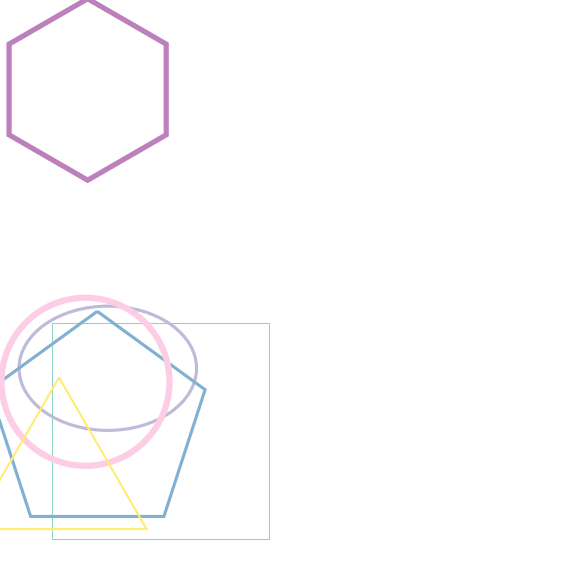[{"shape": "square", "thickness": 0.5, "radius": 0.94, "center": [0.278, 0.252]}, {"shape": "oval", "thickness": 1.5, "radius": 0.77, "center": [0.187, 0.361]}, {"shape": "pentagon", "thickness": 1.5, "radius": 0.98, "center": [0.168, 0.264]}, {"shape": "circle", "thickness": 3, "radius": 0.73, "center": [0.148, 0.338]}, {"shape": "hexagon", "thickness": 2.5, "radius": 0.79, "center": [0.152, 0.844]}, {"shape": "triangle", "thickness": 1, "radius": 0.88, "center": [0.102, 0.17]}]